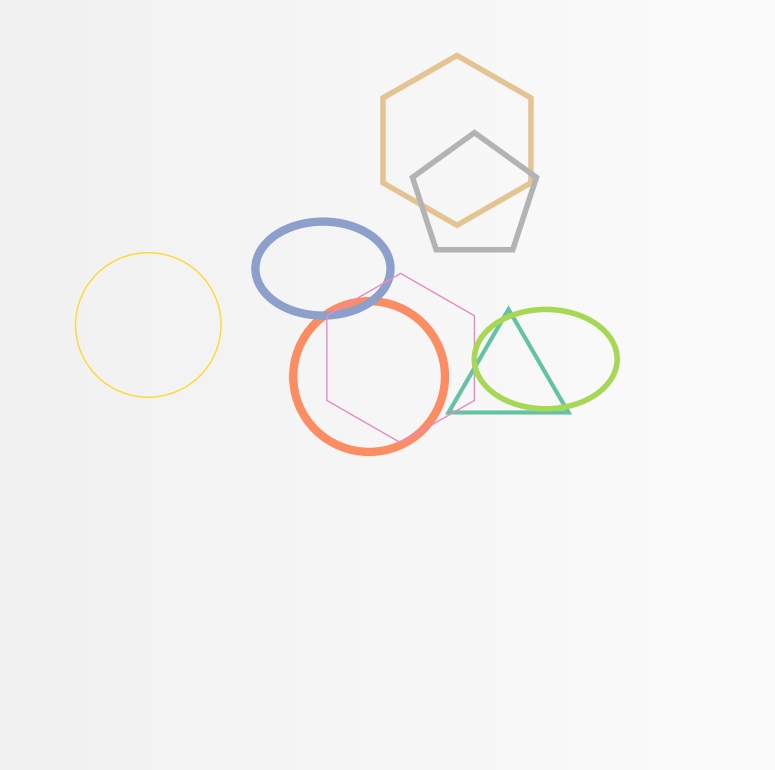[{"shape": "triangle", "thickness": 1.5, "radius": 0.45, "center": [0.656, 0.509]}, {"shape": "circle", "thickness": 3, "radius": 0.49, "center": [0.476, 0.511]}, {"shape": "oval", "thickness": 3, "radius": 0.44, "center": [0.417, 0.651]}, {"shape": "hexagon", "thickness": 0.5, "radius": 0.55, "center": [0.517, 0.535]}, {"shape": "oval", "thickness": 2, "radius": 0.46, "center": [0.704, 0.534]}, {"shape": "circle", "thickness": 0.5, "radius": 0.47, "center": [0.191, 0.578]}, {"shape": "hexagon", "thickness": 2, "radius": 0.55, "center": [0.59, 0.818]}, {"shape": "pentagon", "thickness": 2, "radius": 0.42, "center": [0.612, 0.744]}]